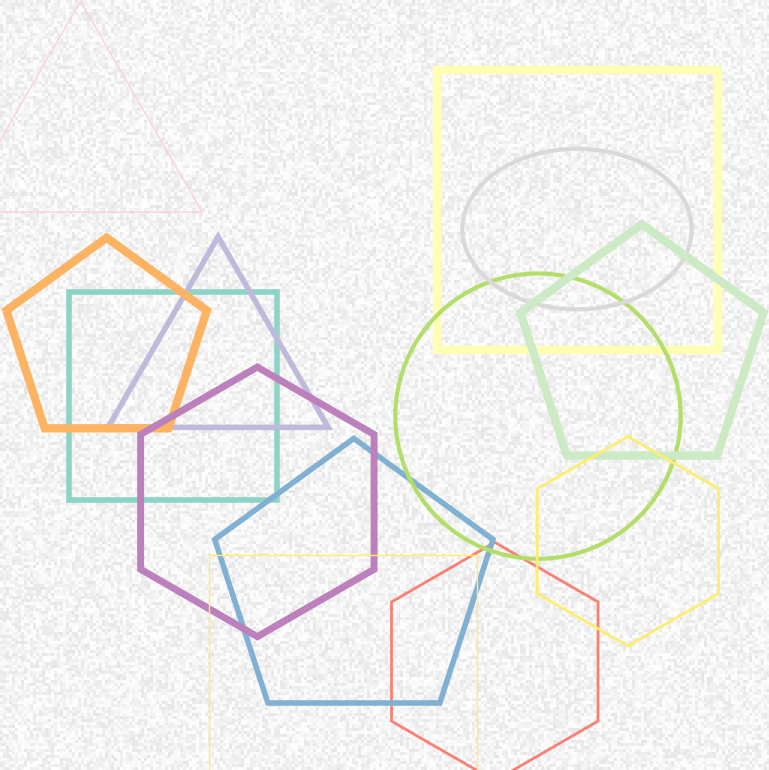[{"shape": "square", "thickness": 2, "radius": 0.68, "center": [0.225, 0.486]}, {"shape": "square", "thickness": 3, "radius": 0.91, "center": [0.75, 0.728]}, {"shape": "triangle", "thickness": 2, "radius": 0.83, "center": [0.283, 0.527]}, {"shape": "hexagon", "thickness": 1, "radius": 0.77, "center": [0.643, 0.141]}, {"shape": "pentagon", "thickness": 2, "radius": 0.95, "center": [0.46, 0.241]}, {"shape": "pentagon", "thickness": 3, "radius": 0.68, "center": [0.138, 0.554]}, {"shape": "circle", "thickness": 1.5, "radius": 0.93, "center": [0.699, 0.46]}, {"shape": "triangle", "thickness": 0.5, "radius": 0.91, "center": [0.105, 0.816]}, {"shape": "oval", "thickness": 1.5, "radius": 0.74, "center": [0.749, 0.702]}, {"shape": "hexagon", "thickness": 2.5, "radius": 0.88, "center": [0.334, 0.348]}, {"shape": "pentagon", "thickness": 3, "radius": 0.83, "center": [0.834, 0.543]}, {"shape": "square", "thickness": 0.5, "radius": 0.87, "center": [0.445, 0.106]}, {"shape": "hexagon", "thickness": 1, "radius": 0.68, "center": [0.815, 0.297]}]